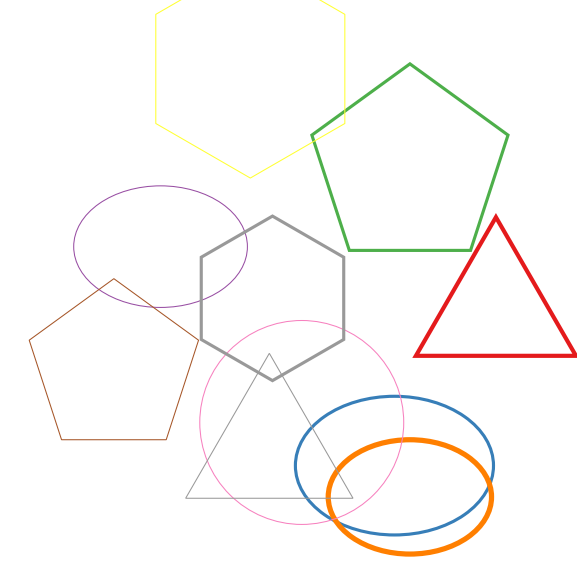[{"shape": "triangle", "thickness": 2, "radius": 0.8, "center": [0.859, 0.463]}, {"shape": "oval", "thickness": 1.5, "radius": 0.86, "center": [0.683, 0.193]}, {"shape": "pentagon", "thickness": 1.5, "radius": 0.89, "center": [0.71, 0.71]}, {"shape": "oval", "thickness": 0.5, "radius": 0.75, "center": [0.278, 0.572]}, {"shape": "oval", "thickness": 2.5, "radius": 0.71, "center": [0.71, 0.139]}, {"shape": "hexagon", "thickness": 0.5, "radius": 0.94, "center": [0.433, 0.88]}, {"shape": "pentagon", "thickness": 0.5, "radius": 0.77, "center": [0.197, 0.362]}, {"shape": "circle", "thickness": 0.5, "radius": 0.88, "center": [0.523, 0.268]}, {"shape": "triangle", "thickness": 0.5, "radius": 0.84, "center": [0.466, 0.22]}, {"shape": "hexagon", "thickness": 1.5, "radius": 0.71, "center": [0.472, 0.483]}]